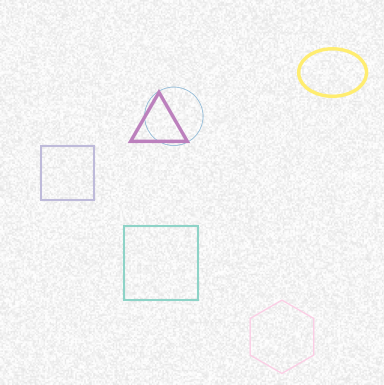[{"shape": "square", "thickness": 1.5, "radius": 0.48, "center": [0.418, 0.317]}, {"shape": "square", "thickness": 1.5, "radius": 0.35, "center": [0.175, 0.55]}, {"shape": "circle", "thickness": 0.5, "radius": 0.38, "center": [0.452, 0.698]}, {"shape": "hexagon", "thickness": 1, "radius": 0.48, "center": [0.732, 0.125]}, {"shape": "triangle", "thickness": 2.5, "radius": 0.42, "center": [0.413, 0.675]}, {"shape": "oval", "thickness": 2.5, "radius": 0.44, "center": [0.864, 0.812]}]